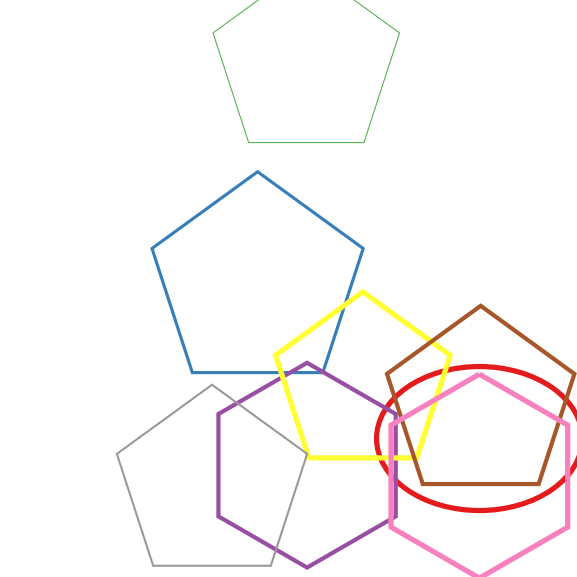[{"shape": "oval", "thickness": 2.5, "radius": 0.89, "center": [0.83, 0.24]}, {"shape": "pentagon", "thickness": 1.5, "radius": 0.96, "center": [0.446, 0.509]}, {"shape": "pentagon", "thickness": 0.5, "radius": 0.85, "center": [0.53, 0.89]}, {"shape": "hexagon", "thickness": 2, "radius": 0.89, "center": [0.532, 0.194]}, {"shape": "pentagon", "thickness": 2.5, "radius": 0.79, "center": [0.628, 0.335]}, {"shape": "pentagon", "thickness": 2, "radius": 0.85, "center": [0.832, 0.299]}, {"shape": "hexagon", "thickness": 2.5, "radius": 0.88, "center": [0.83, 0.175]}, {"shape": "pentagon", "thickness": 1, "radius": 0.87, "center": [0.367, 0.16]}]